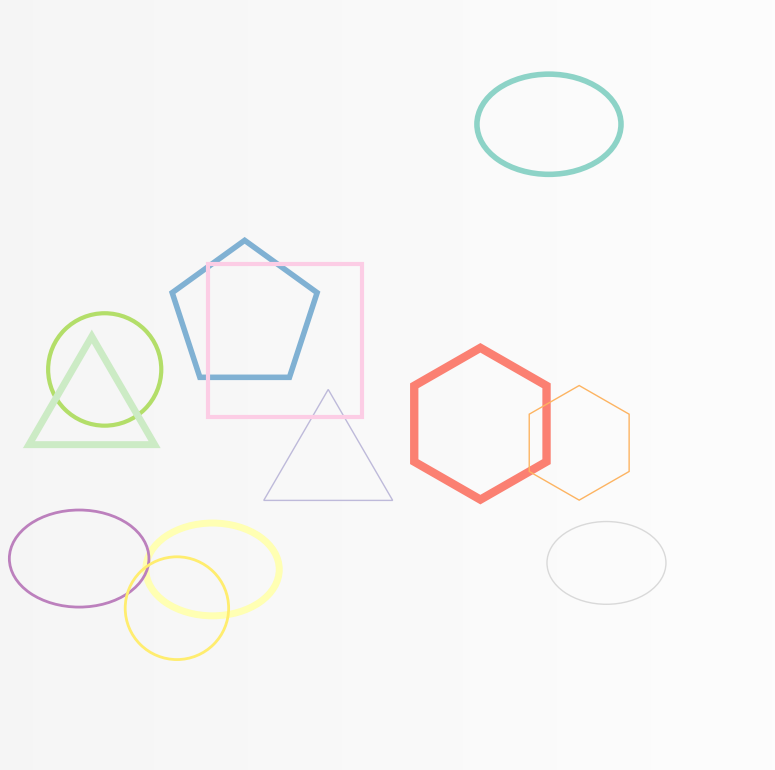[{"shape": "oval", "thickness": 2, "radius": 0.46, "center": [0.708, 0.839]}, {"shape": "oval", "thickness": 2.5, "radius": 0.43, "center": [0.274, 0.26]}, {"shape": "triangle", "thickness": 0.5, "radius": 0.48, "center": [0.424, 0.398]}, {"shape": "hexagon", "thickness": 3, "radius": 0.49, "center": [0.62, 0.45]}, {"shape": "pentagon", "thickness": 2, "radius": 0.49, "center": [0.316, 0.59]}, {"shape": "hexagon", "thickness": 0.5, "radius": 0.37, "center": [0.747, 0.425]}, {"shape": "circle", "thickness": 1.5, "radius": 0.36, "center": [0.135, 0.52]}, {"shape": "square", "thickness": 1.5, "radius": 0.5, "center": [0.368, 0.558]}, {"shape": "oval", "thickness": 0.5, "radius": 0.38, "center": [0.783, 0.269]}, {"shape": "oval", "thickness": 1, "radius": 0.45, "center": [0.102, 0.275]}, {"shape": "triangle", "thickness": 2.5, "radius": 0.47, "center": [0.118, 0.469]}, {"shape": "circle", "thickness": 1, "radius": 0.33, "center": [0.228, 0.21]}]